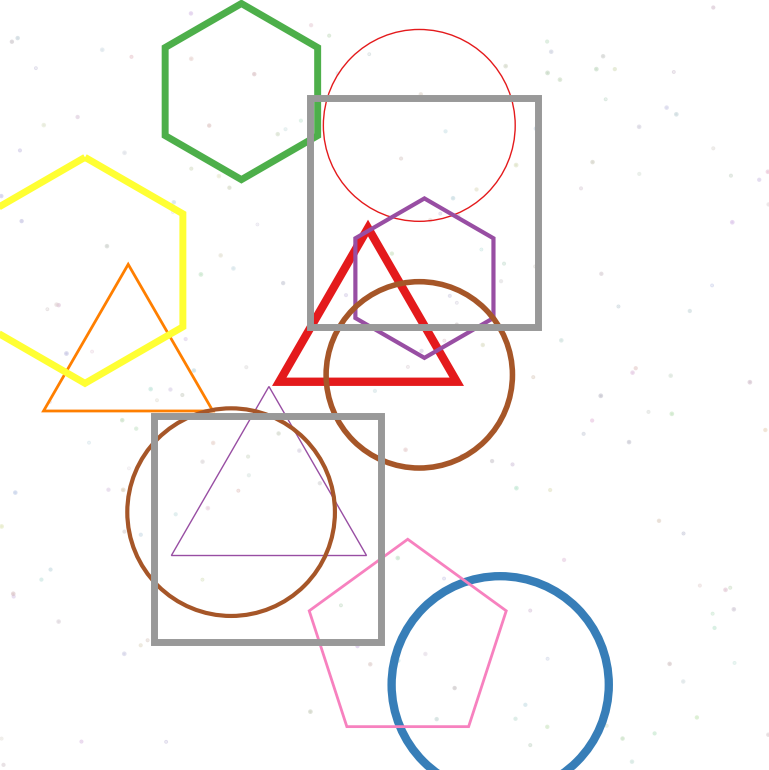[{"shape": "circle", "thickness": 0.5, "radius": 0.62, "center": [0.545, 0.837]}, {"shape": "triangle", "thickness": 3, "radius": 0.67, "center": [0.478, 0.571]}, {"shape": "circle", "thickness": 3, "radius": 0.71, "center": [0.65, 0.111]}, {"shape": "hexagon", "thickness": 2.5, "radius": 0.57, "center": [0.314, 0.881]}, {"shape": "hexagon", "thickness": 1.5, "radius": 0.52, "center": [0.551, 0.639]}, {"shape": "triangle", "thickness": 0.5, "radius": 0.73, "center": [0.349, 0.352]}, {"shape": "triangle", "thickness": 1, "radius": 0.63, "center": [0.166, 0.53]}, {"shape": "hexagon", "thickness": 2.5, "radius": 0.73, "center": [0.11, 0.649]}, {"shape": "circle", "thickness": 2, "radius": 0.61, "center": [0.545, 0.513]}, {"shape": "circle", "thickness": 1.5, "radius": 0.67, "center": [0.3, 0.335]}, {"shape": "pentagon", "thickness": 1, "radius": 0.67, "center": [0.53, 0.165]}, {"shape": "square", "thickness": 2.5, "radius": 0.73, "center": [0.347, 0.313]}, {"shape": "square", "thickness": 2.5, "radius": 0.74, "center": [0.55, 0.724]}]